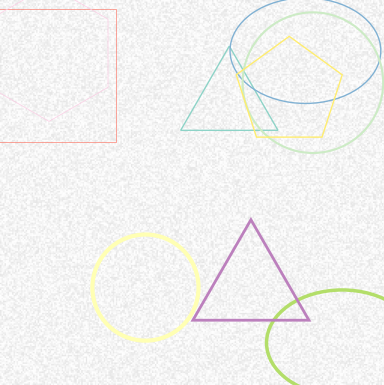[{"shape": "triangle", "thickness": 1, "radius": 0.73, "center": [0.596, 0.734]}, {"shape": "circle", "thickness": 3, "radius": 0.69, "center": [0.378, 0.253]}, {"shape": "square", "thickness": 0.5, "radius": 0.86, "center": [0.13, 0.804]}, {"shape": "oval", "thickness": 1, "radius": 0.98, "center": [0.793, 0.868]}, {"shape": "oval", "thickness": 2.5, "radius": 0.98, "center": [0.889, 0.109]}, {"shape": "hexagon", "thickness": 0.5, "radius": 0.88, "center": [0.127, 0.862]}, {"shape": "triangle", "thickness": 2, "radius": 0.87, "center": [0.652, 0.255]}, {"shape": "circle", "thickness": 1.5, "radius": 0.91, "center": [0.813, 0.785]}, {"shape": "pentagon", "thickness": 1, "radius": 0.72, "center": [0.751, 0.761]}]